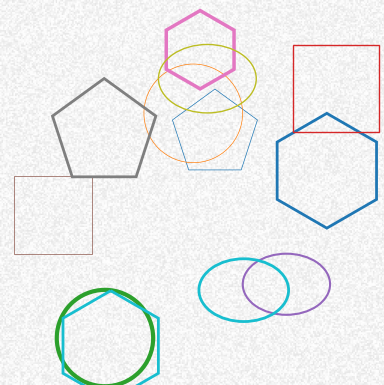[{"shape": "pentagon", "thickness": 0.5, "radius": 0.58, "center": [0.558, 0.653]}, {"shape": "hexagon", "thickness": 2, "radius": 0.75, "center": [0.849, 0.557]}, {"shape": "circle", "thickness": 0.5, "radius": 0.64, "center": [0.502, 0.706]}, {"shape": "circle", "thickness": 3, "radius": 0.63, "center": [0.273, 0.122]}, {"shape": "square", "thickness": 1, "radius": 0.56, "center": [0.872, 0.77]}, {"shape": "oval", "thickness": 1.5, "radius": 0.57, "center": [0.744, 0.262]}, {"shape": "square", "thickness": 0.5, "radius": 0.51, "center": [0.138, 0.441]}, {"shape": "hexagon", "thickness": 2.5, "radius": 0.51, "center": [0.52, 0.871]}, {"shape": "pentagon", "thickness": 2, "radius": 0.71, "center": [0.271, 0.655]}, {"shape": "oval", "thickness": 1, "radius": 0.64, "center": [0.539, 0.796]}, {"shape": "hexagon", "thickness": 2, "radius": 0.72, "center": [0.287, 0.102]}, {"shape": "oval", "thickness": 2, "radius": 0.58, "center": [0.633, 0.246]}]